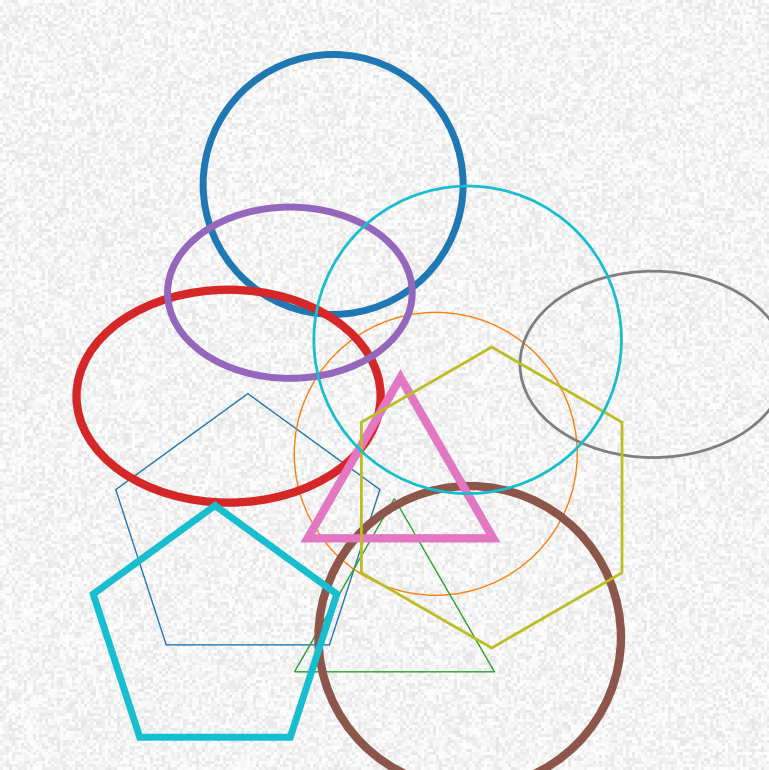[{"shape": "pentagon", "thickness": 0.5, "radius": 0.9, "center": [0.322, 0.308]}, {"shape": "circle", "thickness": 2.5, "radius": 0.84, "center": [0.433, 0.76]}, {"shape": "circle", "thickness": 0.5, "radius": 0.92, "center": [0.566, 0.411]}, {"shape": "triangle", "thickness": 0.5, "radius": 0.75, "center": [0.512, 0.202]}, {"shape": "oval", "thickness": 3, "radius": 0.99, "center": [0.297, 0.485]}, {"shape": "oval", "thickness": 2.5, "radius": 0.79, "center": [0.376, 0.62]}, {"shape": "circle", "thickness": 3, "radius": 0.98, "center": [0.61, 0.172]}, {"shape": "triangle", "thickness": 3, "radius": 0.7, "center": [0.52, 0.37]}, {"shape": "oval", "thickness": 1, "radius": 0.86, "center": [0.848, 0.527]}, {"shape": "hexagon", "thickness": 1, "radius": 0.98, "center": [0.639, 0.354]}, {"shape": "pentagon", "thickness": 2.5, "radius": 0.83, "center": [0.279, 0.177]}, {"shape": "circle", "thickness": 1, "radius": 1.0, "center": [0.607, 0.559]}]